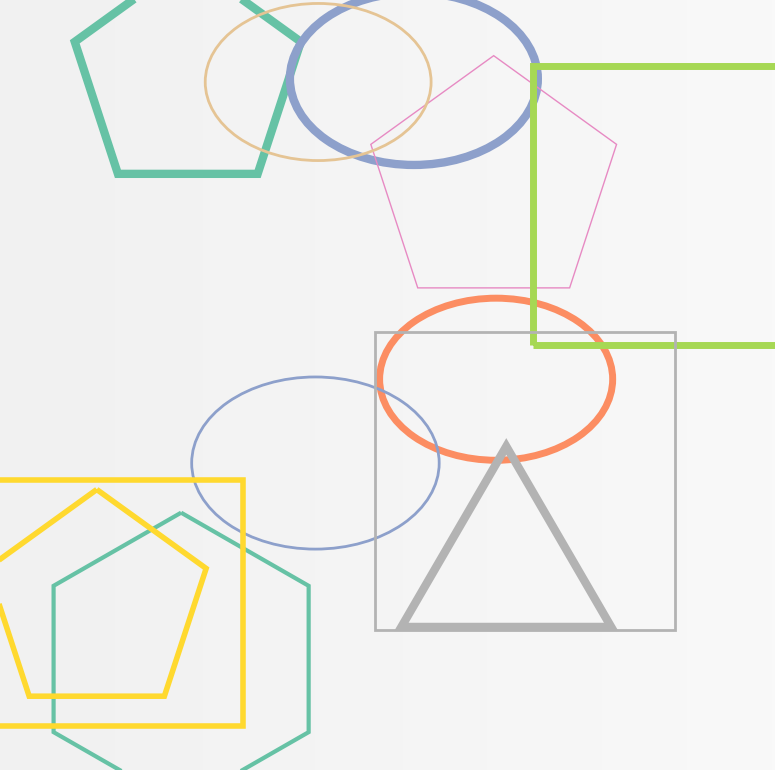[{"shape": "pentagon", "thickness": 3, "radius": 0.77, "center": [0.242, 0.898]}, {"shape": "hexagon", "thickness": 1.5, "radius": 0.95, "center": [0.234, 0.144]}, {"shape": "oval", "thickness": 2.5, "radius": 0.75, "center": [0.64, 0.507]}, {"shape": "oval", "thickness": 1, "radius": 0.8, "center": [0.407, 0.399]}, {"shape": "oval", "thickness": 3, "radius": 0.8, "center": [0.534, 0.898]}, {"shape": "pentagon", "thickness": 0.5, "radius": 0.83, "center": [0.637, 0.761]}, {"shape": "square", "thickness": 2.5, "radius": 0.91, "center": [0.869, 0.733]}, {"shape": "pentagon", "thickness": 2, "radius": 0.74, "center": [0.125, 0.216]}, {"shape": "square", "thickness": 2, "radius": 0.8, "center": [0.154, 0.217]}, {"shape": "oval", "thickness": 1, "radius": 0.73, "center": [0.411, 0.893]}, {"shape": "square", "thickness": 1, "radius": 0.97, "center": [0.678, 0.375]}, {"shape": "triangle", "thickness": 3, "radius": 0.78, "center": [0.653, 0.264]}]